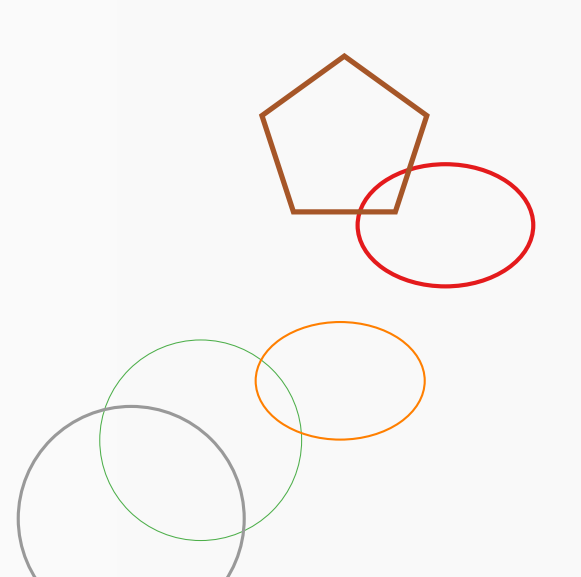[{"shape": "oval", "thickness": 2, "radius": 0.76, "center": [0.766, 0.609]}, {"shape": "circle", "thickness": 0.5, "radius": 0.87, "center": [0.345, 0.237]}, {"shape": "oval", "thickness": 1, "radius": 0.73, "center": [0.585, 0.34]}, {"shape": "pentagon", "thickness": 2.5, "radius": 0.75, "center": [0.592, 0.753]}, {"shape": "circle", "thickness": 1.5, "radius": 0.97, "center": [0.226, 0.101]}]